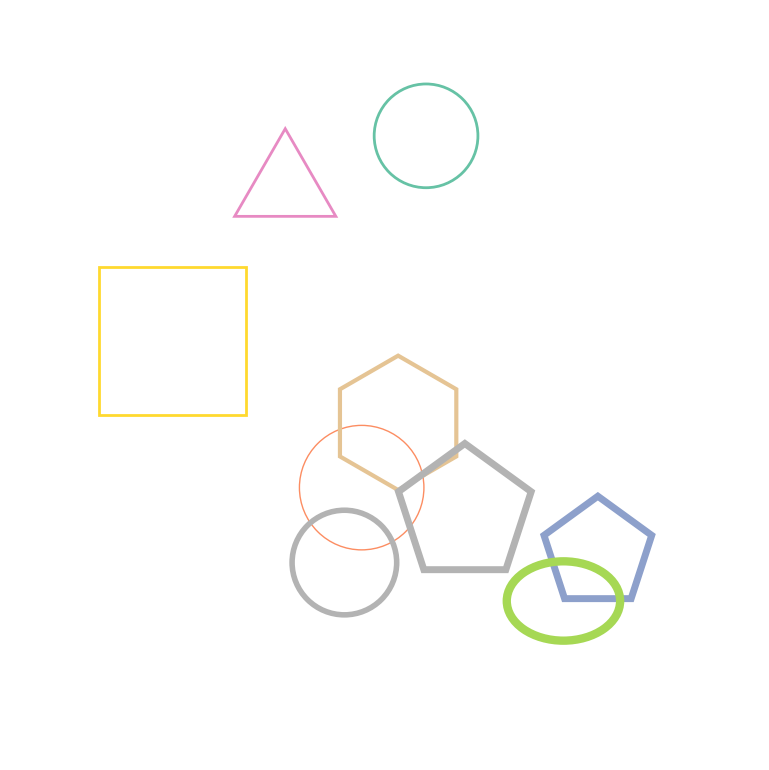[{"shape": "circle", "thickness": 1, "radius": 0.34, "center": [0.553, 0.824]}, {"shape": "circle", "thickness": 0.5, "radius": 0.4, "center": [0.47, 0.367]}, {"shape": "pentagon", "thickness": 2.5, "radius": 0.37, "center": [0.776, 0.282]}, {"shape": "triangle", "thickness": 1, "radius": 0.38, "center": [0.37, 0.757]}, {"shape": "oval", "thickness": 3, "radius": 0.37, "center": [0.732, 0.219]}, {"shape": "square", "thickness": 1, "radius": 0.48, "center": [0.224, 0.557]}, {"shape": "hexagon", "thickness": 1.5, "radius": 0.44, "center": [0.517, 0.451]}, {"shape": "circle", "thickness": 2, "radius": 0.34, "center": [0.447, 0.269]}, {"shape": "pentagon", "thickness": 2.5, "radius": 0.45, "center": [0.604, 0.333]}]